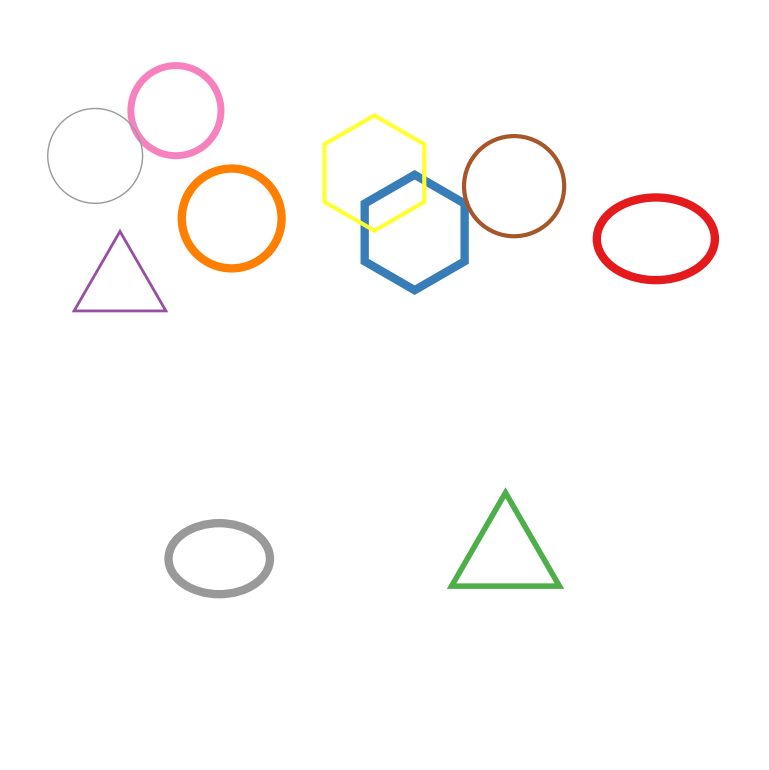[{"shape": "oval", "thickness": 3, "radius": 0.38, "center": [0.852, 0.69]}, {"shape": "hexagon", "thickness": 3, "radius": 0.37, "center": [0.539, 0.698]}, {"shape": "triangle", "thickness": 2, "radius": 0.4, "center": [0.656, 0.279]}, {"shape": "triangle", "thickness": 1, "radius": 0.34, "center": [0.156, 0.631]}, {"shape": "circle", "thickness": 3, "radius": 0.32, "center": [0.301, 0.716]}, {"shape": "hexagon", "thickness": 1.5, "radius": 0.37, "center": [0.486, 0.775]}, {"shape": "circle", "thickness": 1.5, "radius": 0.33, "center": [0.668, 0.758]}, {"shape": "circle", "thickness": 2.5, "radius": 0.29, "center": [0.228, 0.856]}, {"shape": "oval", "thickness": 3, "radius": 0.33, "center": [0.285, 0.274]}, {"shape": "circle", "thickness": 0.5, "radius": 0.31, "center": [0.124, 0.798]}]